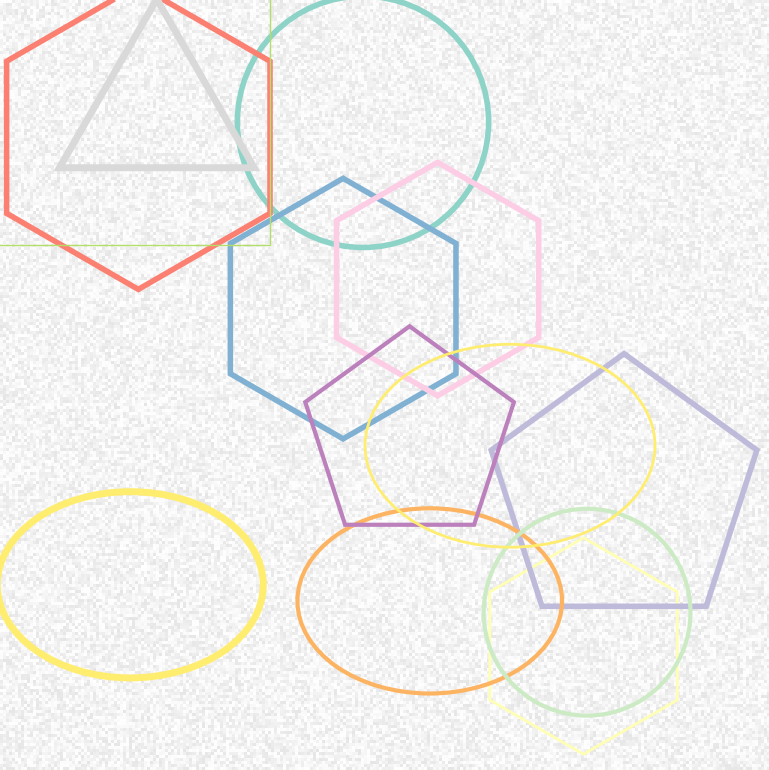[{"shape": "circle", "thickness": 2, "radius": 0.82, "center": [0.471, 0.842]}, {"shape": "hexagon", "thickness": 1, "radius": 0.7, "center": [0.758, 0.161]}, {"shape": "pentagon", "thickness": 2, "radius": 0.91, "center": [0.81, 0.359]}, {"shape": "hexagon", "thickness": 2, "radius": 0.99, "center": [0.18, 0.822]}, {"shape": "hexagon", "thickness": 2, "radius": 0.85, "center": [0.446, 0.599]}, {"shape": "oval", "thickness": 1.5, "radius": 0.86, "center": [0.558, 0.22]}, {"shape": "square", "thickness": 0.5, "radius": 0.97, "center": [0.156, 0.877]}, {"shape": "hexagon", "thickness": 2, "radius": 0.76, "center": [0.568, 0.638]}, {"shape": "triangle", "thickness": 2.5, "radius": 0.73, "center": [0.204, 0.855]}, {"shape": "pentagon", "thickness": 1.5, "radius": 0.71, "center": [0.532, 0.434]}, {"shape": "circle", "thickness": 1.5, "radius": 0.67, "center": [0.762, 0.205]}, {"shape": "oval", "thickness": 2.5, "radius": 0.86, "center": [0.169, 0.241]}, {"shape": "oval", "thickness": 1, "radius": 0.94, "center": [0.662, 0.421]}]